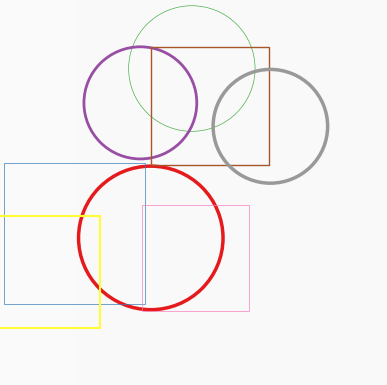[{"shape": "circle", "thickness": 2.5, "radius": 0.93, "center": [0.389, 0.382]}, {"shape": "square", "thickness": 0.5, "radius": 0.91, "center": [0.193, 0.394]}, {"shape": "circle", "thickness": 0.5, "radius": 0.82, "center": [0.495, 0.822]}, {"shape": "circle", "thickness": 2, "radius": 0.73, "center": [0.362, 0.733]}, {"shape": "square", "thickness": 1.5, "radius": 0.73, "center": [0.112, 0.293]}, {"shape": "square", "thickness": 1, "radius": 0.76, "center": [0.542, 0.725]}, {"shape": "square", "thickness": 0.5, "radius": 0.69, "center": [0.504, 0.33]}, {"shape": "circle", "thickness": 2.5, "radius": 0.74, "center": [0.698, 0.672]}]